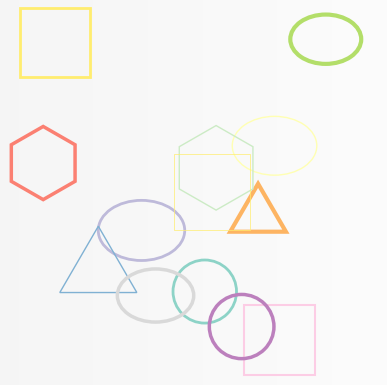[{"shape": "circle", "thickness": 2, "radius": 0.41, "center": [0.528, 0.243]}, {"shape": "oval", "thickness": 1, "radius": 0.55, "center": [0.708, 0.621]}, {"shape": "oval", "thickness": 2, "radius": 0.56, "center": [0.365, 0.401]}, {"shape": "hexagon", "thickness": 2.5, "radius": 0.47, "center": [0.111, 0.577]}, {"shape": "triangle", "thickness": 1, "radius": 0.57, "center": [0.254, 0.298]}, {"shape": "triangle", "thickness": 3, "radius": 0.41, "center": [0.666, 0.44]}, {"shape": "oval", "thickness": 3, "radius": 0.46, "center": [0.841, 0.898]}, {"shape": "square", "thickness": 1.5, "radius": 0.46, "center": [0.72, 0.117]}, {"shape": "oval", "thickness": 2.5, "radius": 0.49, "center": [0.401, 0.232]}, {"shape": "circle", "thickness": 2.5, "radius": 0.42, "center": [0.624, 0.152]}, {"shape": "hexagon", "thickness": 1, "radius": 0.55, "center": [0.558, 0.564]}, {"shape": "square", "thickness": 0.5, "radius": 0.49, "center": [0.548, 0.501]}, {"shape": "square", "thickness": 2, "radius": 0.45, "center": [0.141, 0.89]}]